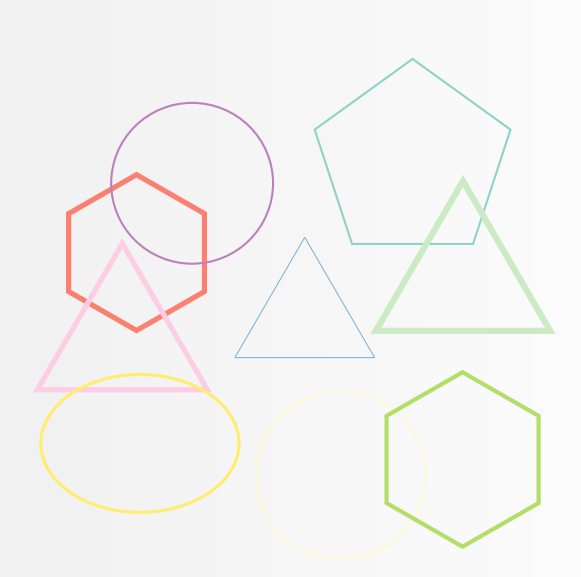[{"shape": "pentagon", "thickness": 1, "radius": 0.89, "center": [0.71, 0.72]}, {"shape": "circle", "thickness": 0.5, "radius": 0.73, "center": [0.586, 0.176]}, {"shape": "hexagon", "thickness": 2.5, "radius": 0.67, "center": [0.235, 0.562]}, {"shape": "triangle", "thickness": 0.5, "radius": 0.69, "center": [0.524, 0.449]}, {"shape": "hexagon", "thickness": 2, "radius": 0.76, "center": [0.796, 0.204]}, {"shape": "triangle", "thickness": 2.5, "radius": 0.84, "center": [0.21, 0.409]}, {"shape": "circle", "thickness": 1, "radius": 0.7, "center": [0.331, 0.682]}, {"shape": "triangle", "thickness": 3, "radius": 0.87, "center": [0.797, 0.513]}, {"shape": "oval", "thickness": 1.5, "radius": 0.85, "center": [0.241, 0.231]}]